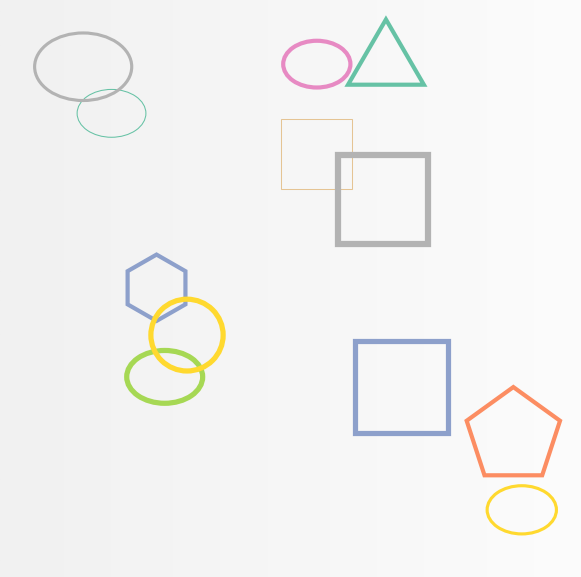[{"shape": "triangle", "thickness": 2, "radius": 0.38, "center": [0.664, 0.89]}, {"shape": "oval", "thickness": 0.5, "radius": 0.3, "center": [0.192, 0.803]}, {"shape": "pentagon", "thickness": 2, "radius": 0.42, "center": [0.883, 0.244]}, {"shape": "square", "thickness": 2.5, "radius": 0.4, "center": [0.691, 0.329]}, {"shape": "hexagon", "thickness": 2, "radius": 0.29, "center": [0.269, 0.501]}, {"shape": "oval", "thickness": 2, "radius": 0.29, "center": [0.545, 0.888]}, {"shape": "oval", "thickness": 2.5, "radius": 0.33, "center": [0.283, 0.347]}, {"shape": "circle", "thickness": 2.5, "radius": 0.31, "center": [0.322, 0.419]}, {"shape": "oval", "thickness": 1.5, "radius": 0.3, "center": [0.898, 0.116]}, {"shape": "square", "thickness": 0.5, "radius": 0.3, "center": [0.544, 0.732]}, {"shape": "oval", "thickness": 1.5, "radius": 0.42, "center": [0.143, 0.884]}, {"shape": "square", "thickness": 3, "radius": 0.39, "center": [0.658, 0.654]}]